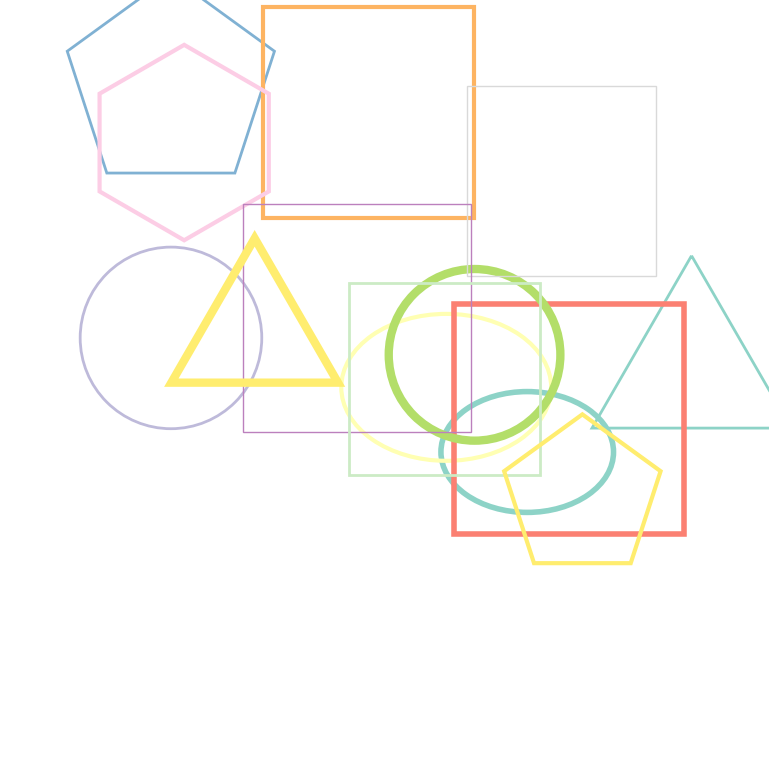[{"shape": "oval", "thickness": 2, "radius": 0.56, "center": [0.685, 0.413]}, {"shape": "triangle", "thickness": 1, "radius": 0.75, "center": [0.898, 0.519]}, {"shape": "oval", "thickness": 1.5, "radius": 0.68, "center": [0.58, 0.497]}, {"shape": "circle", "thickness": 1, "radius": 0.59, "center": [0.222, 0.561]}, {"shape": "square", "thickness": 2, "radius": 0.75, "center": [0.739, 0.456]}, {"shape": "pentagon", "thickness": 1, "radius": 0.71, "center": [0.222, 0.89]}, {"shape": "square", "thickness": 1.5, "radius": 0.69, "center": [0.479, 0.854]}, {"shape": "circle", "thickness": 3, "radius": 0.56, "center": [0.616, 0.539]}, {"shape": "hexagon", "thickness": 1.5, "radius": 0.63, "center": [0.239, 0.815]}, {"shape": "square", "thickness": 0.5, "radius": 0.61, "center": [0.729, 0.765]}, {"shape": "square", "thickness": 0.5, "radius": 0.74, "center": [0.464, 0.587]}, {"shape": "square", "thickness": 1, "radius": 0.62, "center": [0.577, 0.508]}, {"shape": "triangle", "thickness": 3, "radius": 0.62, "center": [0.331, 0.566]}, {"shape": "pentagon", "thickness": 1.5, "radius": 0.53, "center": [0.756, 0.355]}]